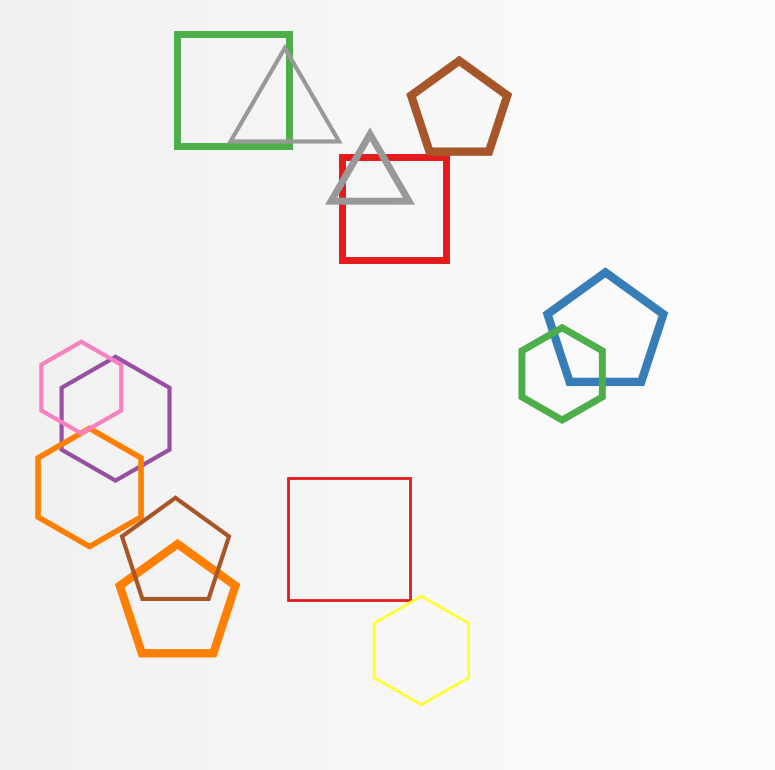[{"shape": "square", "thickness": 1, "radius": 0.4, "center": [0.45, 0.3]}, {"shape": "square", "thickness": 2.5, "radius": 0.34, "center": [0.509, 0.729]}, {"shape": "pentagon", "thickness": 3, "radius": 0.39, "center": [0.781, 0.568]}, {"shape": "square", "thickness": 2.5, "radius": 0.36, "center": [0.301, 0.883]}, {"shape": "hexagon", "thickness": 2.5, "radius": 0.3, "center": [0.725, 0.514]}, {"shape": "hexagon", "thickness": 1.5, "radius": 0.4, "center": [0.149, 0.456]}, {"shape": "hexagon", "thickness": 2, "radius": 0.38, "center": [0.116, 0.367]}, {"shape": "pentagon", "thickness": 3, "radius": 0.39, "center": [0.229, 0.215]}, {"shape": "hexagon", "thickness": 1, "radius": 0.35, "center": [0.544, 0.155]}, {"shape": "pentagon", "thickness": 1.5, "radius": 0.36, "center": [0.226, 0.281]}, {"shape": "pentagon", "thickness": 3, "radius": 0.33, "center": [0.593, 0.856]}, {"shape": "hexagon", "thickness": 1.5, "radius": 0.3, "center": [0.105, 0.497]}, {"shape": "triangle", "thickness": 2.5, "radius": 0.29, "center": [0.477, 0.768]}, {"shape": "triangle", "thickness": 1.5, "radius": 0.4, "center": [0.367, 0.857]}]